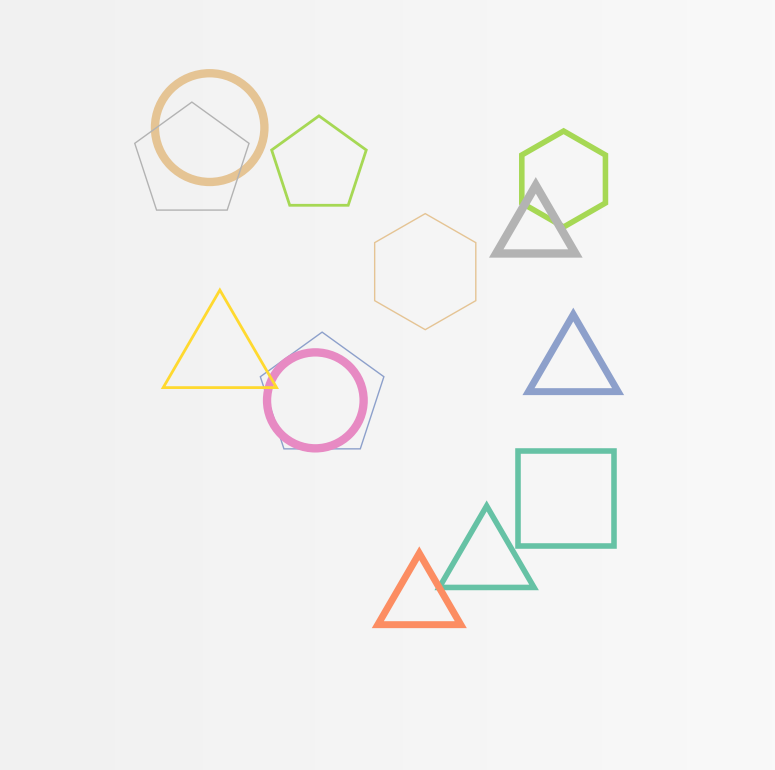[{"shape": "triangle", "thickness": 2, "radius": 0.35, "center": [0.628, 0.272]}, {"shape": "square", "thickness": 2, "radius": 0.31, "center": [0.73, 0.353]}, {"shape": "triangle", "thickness": 2.5, "radius": 0.31, "center": [0.541, 0.22]}, {"shape": "triangle", "thickness": 2.5, "radius": 0.33, "center": [0.74, 0.525]}, {"shape": "pentagon", "thickness": 0.5, "radius": 0.42, "center": [0.416, 0.485]}, {"shape": "circle", "thickness": 3, "radius": 0.31, "center": [0.407, 0.48]}, {"shape": "hexagon", "thickness": 2, "radius": 0.31, "center": [0.727, 0.768]}, {"shape": "pentagon", "thickness": 1, "radius": 0.32, "center": [0.412, 0.785]}, {"shape": "triangle", "thickness": 1, "radius": 0.42, "center": [0.284, 0.539]}, {"shape": "hexagon", "thickness": 0.5, "radius": 0.38, "center": [0.549, 0.647]}, {"shape": "circle", "thickness": 3, "radius": 0.35, "center": [0.271, 0.834]}, {"shape": "pentagon", "thickness": 0.5, "radius": 0.39, "center": [0.248, 0.79]}, {"shape": "triangle", "thickness": 3, "radius": 0.29, "center": [0.691, 0.7]}]